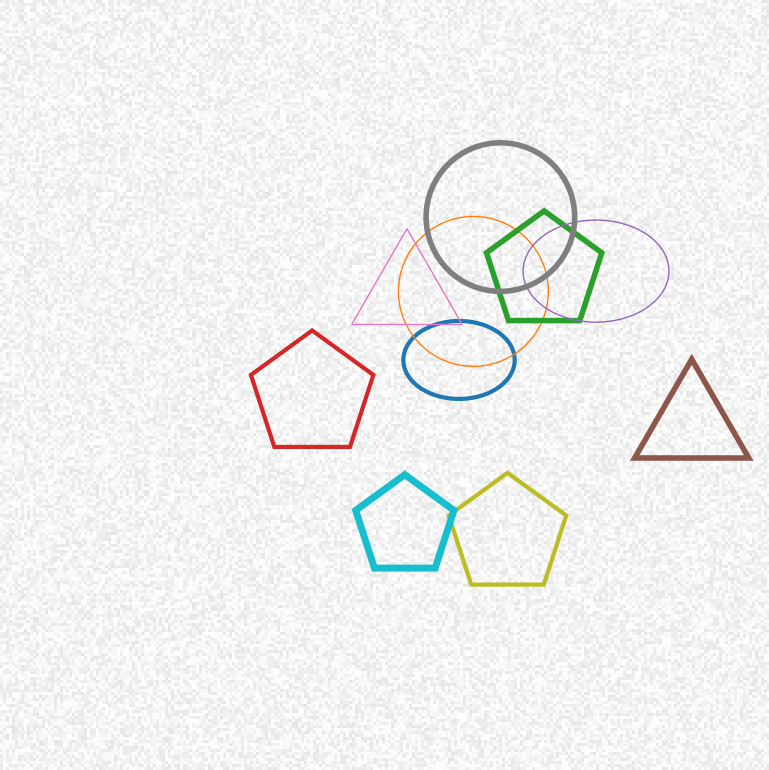[{"shape": "oval", "thickness": 1.5, "radius": 0.36, "center": [0.596, 0.533]}, {"shape": "circle", "thickness": 0.5, "radius": 0.49, "center": [0.615, 0.622]}, {"shape": "pentagon", "thickness": 2, "radius": 0.39, "center": [0.707, 0.647]}, {"shape": "pentagon", "thickness": 1.5, "radius": 0.42, "center": [0.405, 0.487]}, {"shape": "oval", "thickness": 0.5, "radius": 0.47, "center": [0.774, 0.648]}, {"shape": "triangle", "thickness": 2, "radius": 0.43, "center": [0.898, 0.448]}, {"shape": "triangle", "thickness": 0.5, "radius": 0.41, "center": [0.528, 0.62]}, {"shape": "circle", "thickness": 2, "radius": 0.48, "center": [0.65, 0.718]}, {"shape": "pentagon", "thickness": 1.5, "radius": 0.4, "center": [0.659, 0.306]}, {"shape": "pentagon", "thickness": 2.5, "radius": 0.34, "center": [0.526, 0.316]}]